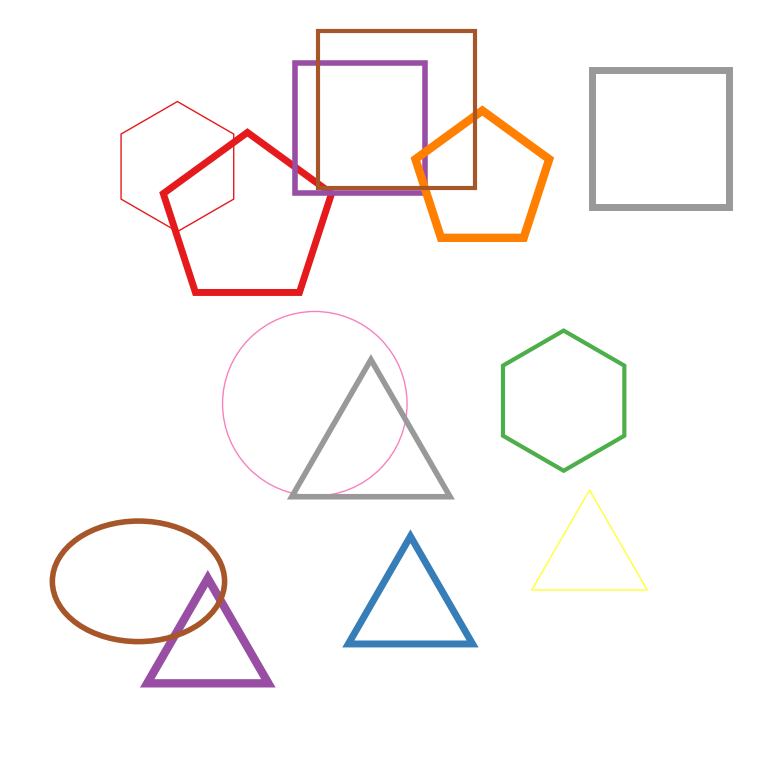[{"shape": "hexagon", "thickness": 0.5, "radius": 0.42, "center": [0.23, 0.784]}, {"shape": "pentagon", "thickness": 2.5, "radius": 0.57, "center": [0.321, 0.713]}, {"shape": "triangle", "thickness": 2.5, "radius": 0.47, "center": [0.533, 0.21]}, {"shape": "hexagon", "thickness": 1.5, "radius": 0.46, "center": [0.732, 0.48]}, {"shape": "triangle", "thickness": 3, "radius": 0.45, "center": [0.27, 0.158]}, {"shape": "square", "thickness": 2, "radius": 0.42, "center": [0.468, 0.833]}, {"shape": "pentagon", "thickness": 3, "radius": 0.46, "center": [0.626, 0.765]}, {"shape": "triangle", "thickness": 0.5, "radius": 0.43, "center": [0.766, 0.277]}, {"shape": "oval", "thickness": 2, "radius": 0.56, "center": [0.18, 0.245]}, {"shape": "square", "thickness": 1.5, "radius": 0.51, "center": [0.515, 0.858]}, {"shape": "circle", "thickness": 0.5, "radius": 0.6, "center": [0.409, 0.476]}, {"shape": "square", "thickness": 2.5, "radius": 0.44, "center": [0.858, 0.82]}, {"shape": "triangle", "thickness": 2, "radius": 0.59, "center": [0.482, 0.414]}]